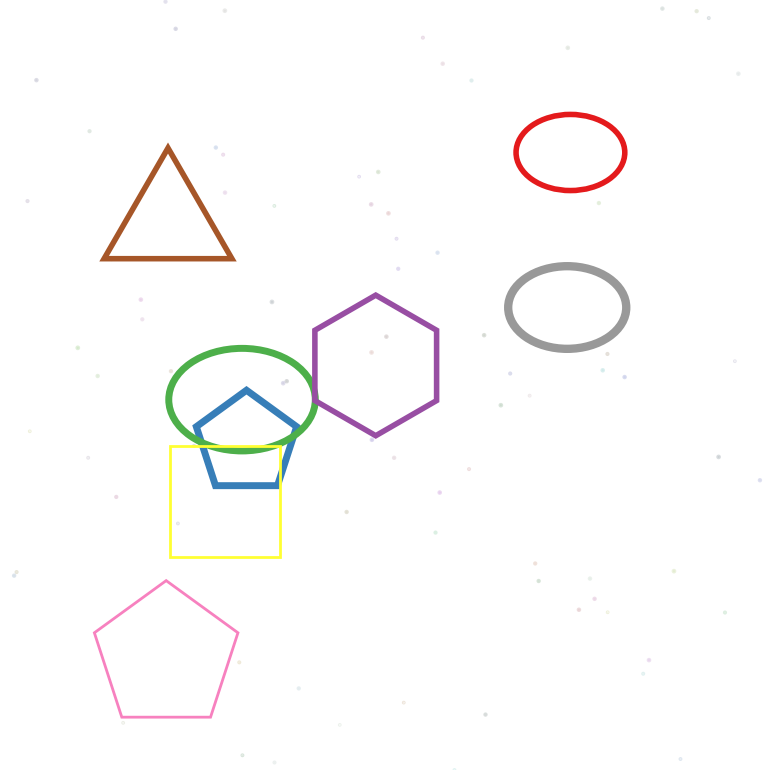[{"shape": "oval", "thickness": 2, "radius": 0.35, "center": [0.741, 0.802]}, {"shape": "pentagon", "thickness": 2.5, "radius": 0.34, "center": [0.32, 0.425]}, {"shape": "oval", "thickness": 2.5, "radius": 0.48, "center": [0.314, 0.481]}, {"shape": "hexagon", "thickness": 2, "radius": 0.46, "center": [0.488, 0.525]}, {"shape": "square", "thickness": 1, "radius": 0.36, "center": [0.292, 0.348]}, {"shape": "triangle", "thickness": 2, "radius": 0.48, "center": [0.218, 0.712]}, {"shape": "pentagon", "thickness": 1, "radius": 0.49, "center": [0.216, 0.148]}, {"shape": "oval", "thickness": 3, "radius": 0.38, "center": [0.737, 0.601]}]